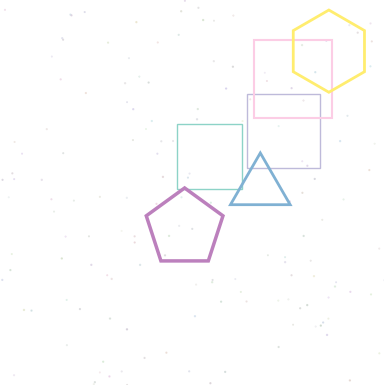[{"shape": "square", "thickness": 1, "radius": 0.42, "center": [0.544, 0.593]}, {"shape": "square", "thickness": 1, "radius": 0.48, "center": [0.737, 0.66]}, {"shape": "triangle", "thickness": 2, "radius": 0.45, "center": [0.676, 0.513]}, {"shape": "square", "thickness": 1.5, "radius": 0.5, "center": [0.761, 0.794]}, {"shape": "pentagon", "thickness": 2.5, "radius": 0.52, "center": [0.48, 0.407]}, {"shape": "hexagon", "thickness": 2, "radius": 0.53, "center": [0.854, 0.867]}]